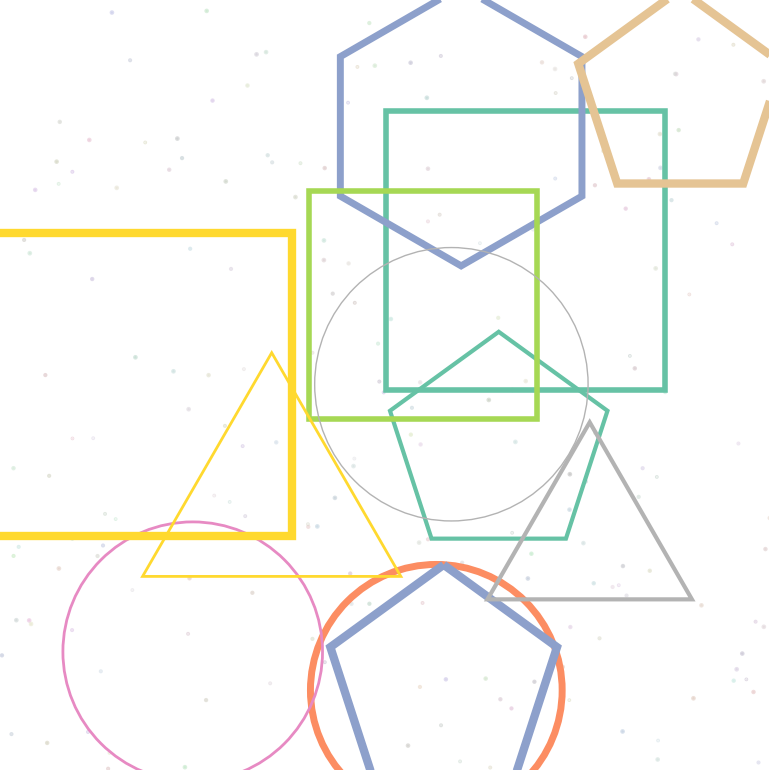[{"shape": "pentagon", "thickness": 1.5, "radius": 0.74, "center": [0.648, 0.421]}, {"shape": "square", "thickness": 2, "radius": 0.91, "center": [0.683, 0.675]}, {"shape": "circle", "thickness": 2.5, "radius": 0.82, "center": [0.567, 0.103]}, {"shape": "pentagon", "thickness": 3, "radius": 0.77, "center": [0.576, 0.112]}, {"shape": "hexagon", "thickness": 2.5, "radius": 0.91, "center": [0.599, 0.836]}, {"shape": "circle", "thickness": 1, "radius": 0.84, "center": [0.25, 0.154]}, {"shape": "square", "thickness": 2, "radius": 0.74, "center": [0.549, 0.604]}, {"shape": "triangle", "thickness": 1, "radius": 0.97, "center": [0.353, 0.348]}, {"shape": "square", "thickness": 3, "radius": 0.98, "center": [0.182, 0.501]}, {"shape": "pentagon", "thickness": 3, "radius": 0.7, "center": [0.883, 0.874]}, {"shape": "circle", "thickness": 0.5, "radius": 0.89, "center": [0.586, 0.501]}, {"shape": "triangle", "thickness": 1.5, "radius": 0.77, "center": [0.766, 0.298]}]